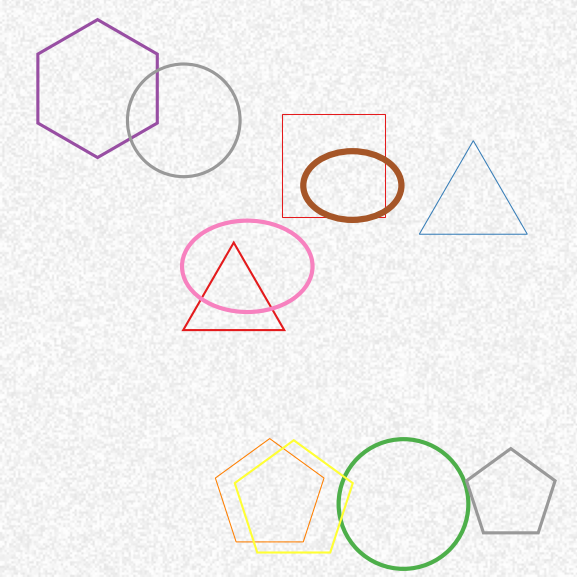[{"shape": "triangle", "thickness": 1, "radius": 0.51, "center": [0.405, 0.478]}, {"shape": "square", "thickness": 0.5, "radius": 0.45, "center": [0.577, 0.713]}, {"shape": "triangle", "thickness": 0.5, "radius": 0.54, "center": [0.82, 0.648]}, {"shape": "circle", "thickness": 2, "radius": 0.56, "center": [0.699, 0.126]}, {"shape": "hexagon", "thickness": 1.5, "radius": 0.6, "center": [0.169, 0.846]}, {"shape": "pentagon", "thickness": 0.5, "radius": 0.49, "center": [0.467, 0.141]}, {"shape": "pentagon", "thickness": 1, "radius": 0.54, "center": [0.509, 0.129]}, {"shape": "oval", "thickness": 3, "radius": 0.42, "center": [0.61, 0.678]}, {"shape": "oval", "thickness": 2, "radius": 0.57, "center": [0.428, 0.538]}, {"shape": "circle", "thickness": 1.5, "radius": 0.49, "center": [0.318, 0.791]}, {"shape": "pentagon", "thickness": 1.5, "radius": 0.4, "center": [0.885, 0.142]}]